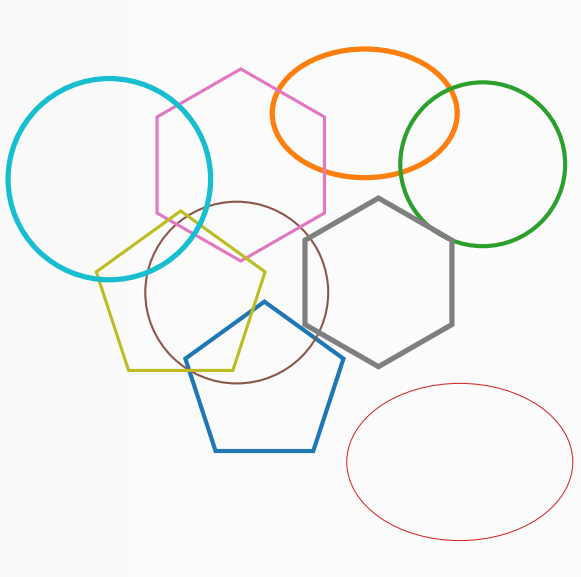[{"shape": "pentagon", "thickness": 2, "radius": 0.71, "center": [0.455, 0.334]}, {"shape": "oval", "thickness": 2.5, "radius": 0.8, "center": [0.627, 0.803]}, {"shape": "circle", "thickness": 2, "radius": 0.71, "center": [0.83, 0.715]}, {"shape": "oval", "thickness": 0.5, "radius": 0.97, "center": [0.791, 0.199]}, {"shape": "circle", "thickness": 1, "radius": 0.79, "center": [0.407, 0.493]}, {"shape": "hexagon", "thickness": 1.5, "radius": 0.83, "center": [0.414, 0.713]}, {"shape": "hexagon", "thickness": 2.5, "radius": 0.73, "center": [0.651, 0.51]}, {"shape": "pentagon", "thickness": 1.5, "radius": 0.76, "center": [0.311, 0.481]}, {"shape": "circle", "thickness": 2.5, "radius": 0.87, "center": [0.188, 0.689]}]